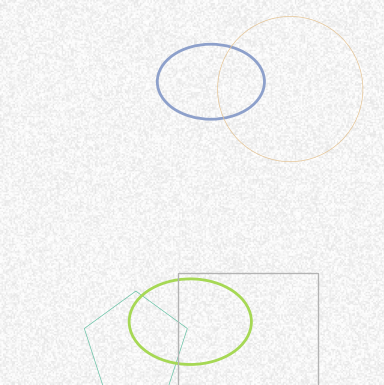[{"shape": "pentagon", "thickness": 0.5, "radius": 0.7, "center": [0.353, 0.103]}, {"shape": "oval", "thickness": 2, "radius": 0.7, "center": [0.548, 0.788]}, {"shape": "oval", "thickness": 2, "radius": 0.79, "center": [0.494, 0.164]}, {"shape": "circle", "thickness": 0.5, "radius": 0.94, "center": [0.754, 0.769]}, {"shape": "square", "thickness": 1, "radius": 0.91, "center": [0.643, 0.109]}]